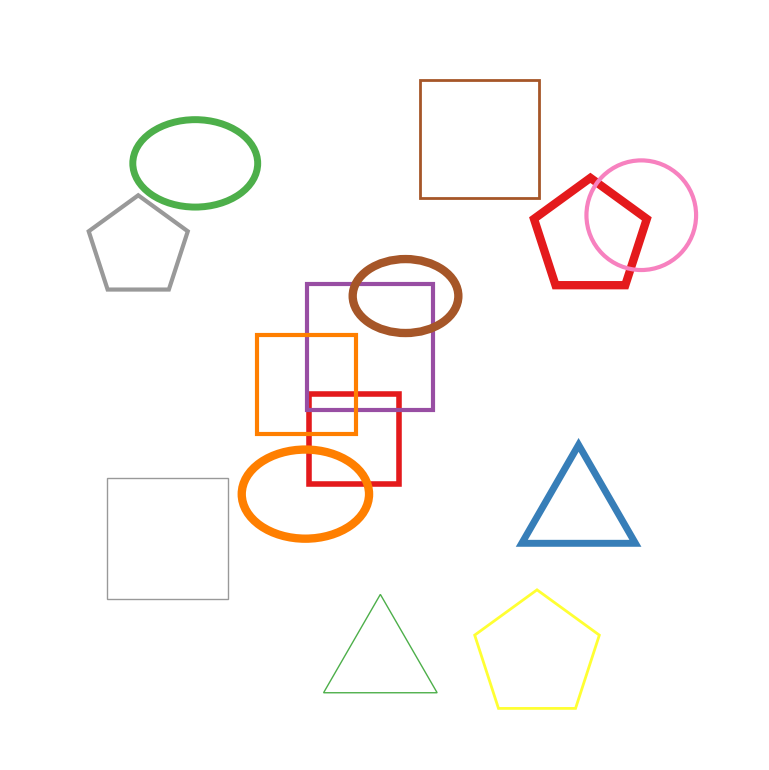[{"shape": "pentagon", "thickness": 3, "radius": 0.39, "center": [0.767, 0.692]}, {"shape": "square", "thickness": 2, "radius": 0.29, "center": [0.46, 0.43]}, {"shape": "triangle", "thickness": 2.5, "radius": 0.43, "center": [0.751, 0.337]}, {"shape": "oval", "thickness": 2.5, "radius": 0.41, "center": [0.254, 0.788]}, {"shape": "triangle", "thickness": 0.5, "radius": 0.43, "center": [0.494, 0.143]}, {"shape": "square", "thickness": 1.5, "radius": 0.41, "center": [0.481, 0.549]}, {"shape": "oval", "thickness": 3, "radius": 0.41, "center": [0.397, 0.358]}, {"shape": "square", "thickness": 1.5, "radius": 0.32, "center": [0.398, 0.5]}, {"shape": "pentagon", "thickness": 1, "radius": 0.43, "center": [0.697, 0.149]}, {"shape": "square", "thickness": 1, "radius": 0.38, "center": [0.622, 0.819]}, {"shape": "oval", "thickness": 3, "radius": 0.34, "center": [0.527, 0.616]}, {"shape": "circle", "thickness": 1.5, "radius": 0.36, "center": [0.833, 0.721]}, {"shape": "pentagon", "thickness": 1.5, "radius": 0.34, "center": [0.18, 0.679]}, {"shape": "square", "thickness": 0.5, "radius": 0.39, "center": [0.217, 0.3]}]